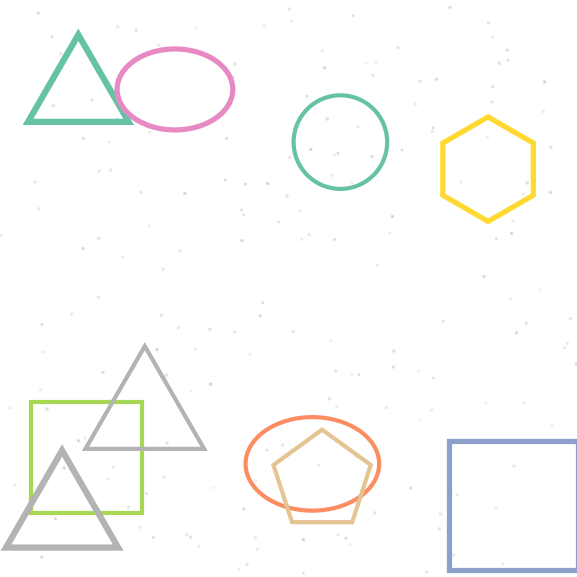[{"shape": "triangle", "thickness": 3, "radius": 0.5, "center": [0.136, 0.838]}, {"shape": "circle", "thickness": 2, "radius": 0.41, "center": [0.589, 0.753]}, {"shape": "oval", "thickness": 2, "radius": 0.58, "center": [0.541, 0.196]}, {"shape": "square", "thickness": 2.5, "radius": 0.56, "center": [0.889, 0.124]}, {"shape": "oval", "thickness": 2.5, "radius": 0.5, "center": [0.303, 0.844]}, {"shape": "square", "thickness": 2, "radius": 0.48, "center": [0.149, 0.207]}, {"shape": "hexagon", "thickness": 2.5, "radius": 0.45, "center": [0.845, 0.706]}, {"shape": "pentagon", "thickness": 2, "radius": 0.44, "center": [0.558, 0.167]}, {"shape": "triangle", "thickness": 3, "radius": 0.56, "center": [0.108, 0.107]}, {"shape": "triangle", "thickness": 2, "radius": 0.59, "center": [0.251, 0.281]}]